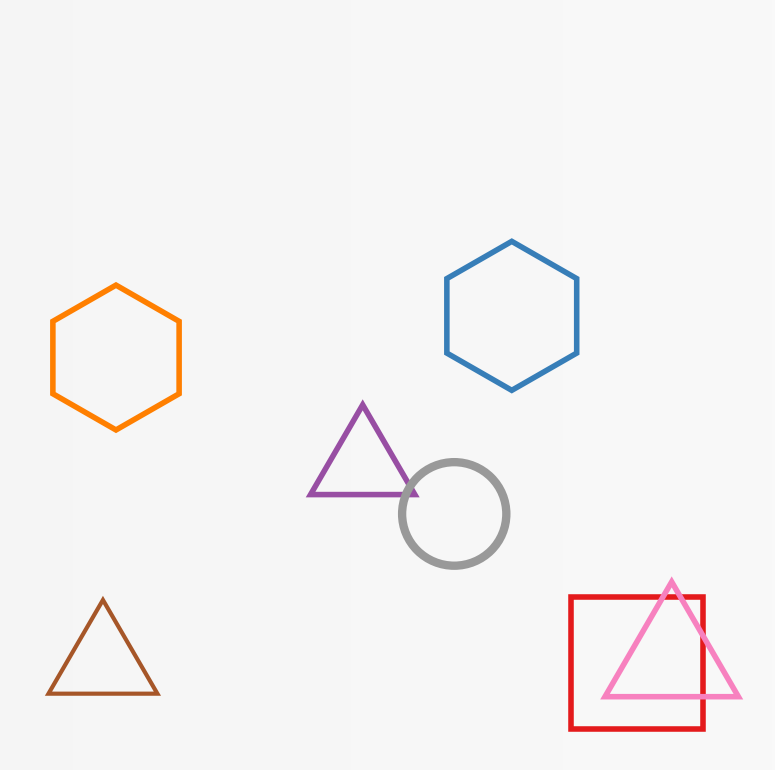[{"shape": "square", "thickness": 2, "radius": 0.43, "center": [0.822, 0.139]}, {"shape": "hexagon", "thickness": 2, "radius": 0.48, "center": [0.66, 0.59]}, {"shape": "triangle", "thickness": 2, "radius": 0.39, "center": [0.468, 0.397]}, {"shape": "hexagon", "thickness": 2, "radius": 0.47, "center": [0.15, 0.536]}, {"shape": "triangle", "thickness": 1.5, "radius": 0.41, "center": [0.133, 0.14]}, {"shape": "triangle", "thickness": 2, "radius": 0.5, "center": [0.867, 0.145]}, {"shape": "circle", "thickness": 3, "radius": 0.34, "center": [0.586, 0.333]}]